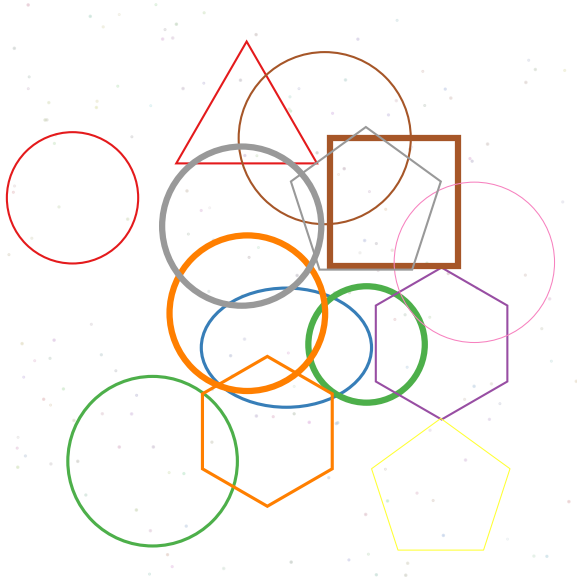[{"shape": "triangle", "thickness": 1, "radius": 0.7, "center": [0.427, 0.787]}, {"shape": "circle", "thickness": 1, "radius": 0.57, "center": [0.126, 0.657]}, {"shape": "oval", "thickness": 1.5, "radius": 0.74, "center": [0.496, 0.397]}, {"shape": "circle", "thickness": 1.5, "radius": 0.73, "center": [0.264, 0.201]}, {"shape": "circle", "thickness": 3, "radius": 0.5, "center": [0.635, 0.403]}, {"shape": "hexagon", "thickness": 1, "radius": 0.66, "center": [0.765, 0.404]}, {"shape": "hexagon", "thickness": 1.5, "radius": 0.65, "center": [0.463, 0.252]}, {"shape": "circle", "thickness": 3, "radius": 0.67, "center": [0.428, 0.457]}, {"shape": "pentagon", "thickness": 0.5, "radius": 0.63, "center": [0.763, 0.149]}, {"shape": "circle", "thickness": 1, "radius": 0.75, "center": [0.562, 0.76]}, {"shape": "square", "thickness": 3, "radius": 0.56, "center": [0.682, 0.649]}, {"shape": "circle", "thickness": 0.5, "radius": 0.69, "center": [0.821, 0.545]}, {"shape": "circle", "thickness": 3, "radius": 0.69, "center": [0.419, 0.608]}, {"shape": "pentagon", "thickness": 1, "radius": 0.68, "center": [0.634, 0.643]}]